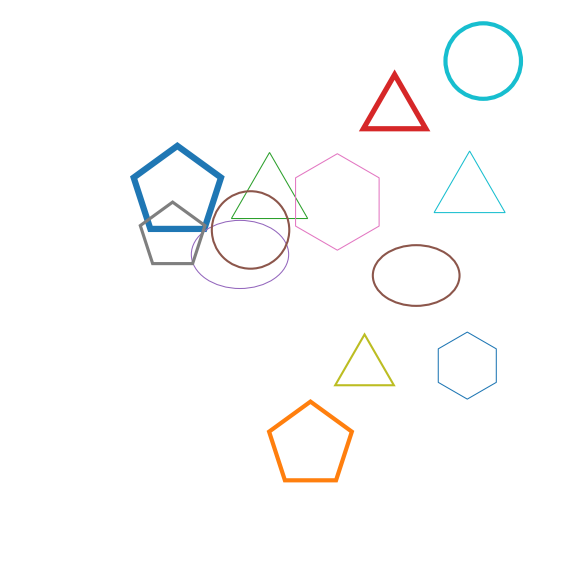[{"shape": "hexagon", "thickness": 0.5, "radius": 0.29, "center": [0.809, 0.366]}, {"shape": "pentagon", "thickness": 3, "radius": 0.4, "center": [0.307, 0.667]}, {"shape": "pentagon", "thickness": 2, "radius": 0.38, "center": [0.538, 0.228]}, {"shape": "triangle", "thickness": 0.5, "radius": 0.38, "center": [0.467, 0.659]}, {"shape": "triangle", "thickness": 2.5, "radius": 0.31, "center": [0.683, 0.807]}, {"shape": "oval", "thickness": 0.5, "radius": 0.42, "center": [0.416, 0.559]}, {"shape": "oval", "thickness": 1, "radius": 0.38, "center": [0.721, 0.522]}, {"shape": "circle", "thickness": 1, "radius": 0.34, "center": [0.434, 0.601]}, {"shape": "hexagon", "thickness": 0.5, "radius": 0.42, "center": [0.584, 0.649]}, {"shape": "pentagon", "thickness": 1.5, "radius": 0.29, "center": [0.299, 0.59]}, {"shape": "triangle", "thickness": 1, "radius": 0.29, "center": [0.631, 0.361]}, {"shape": "triangle", "thickness": 0.5, "radius": 0.36, "center": [0.813, 0.667]}, {"shape": "circle", "thickness": 2, "radius": 0.33, "center": [0.837, 0.893]}]